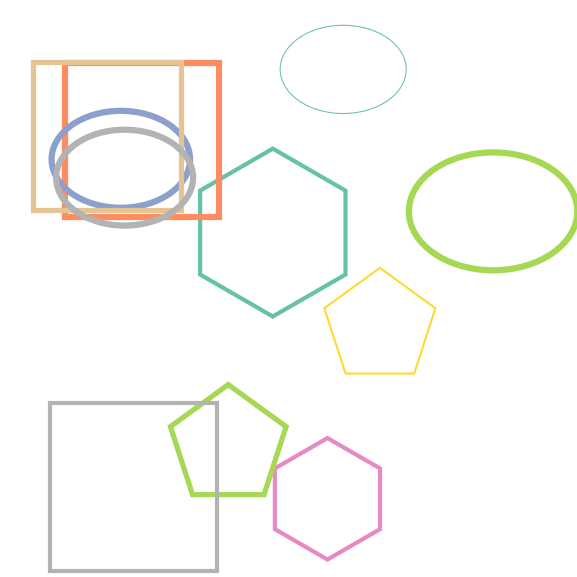[{"shape": "hexagon", "thickness": 2, "radius": 0.73, "center": [0.472, 0.596]}, {"shape": "oval", "thickness": 0.5, "radius": 0.55, "center": [0.594, 0.879]}, {"shape": "square", "thickness": 3, "radius": 0.67, "center": [0.246, 0.757]}, {"shape": "oval", "thickness": 3, "radius": 0.6, "center": [0.209, 0.723]}, {"shape": "hexagon", "thickness": 2, "radius": 0.53, "center": [0.567, 0.135]}, {"shape": "oval", "thickness": 3, "radius": 0.73, "center": [0.854, 0.633]}, {"shape": "pentagon", "thickness": 2.5, "radius": 0.53, "center": [0.395, 0.228]}, {"shape": "pentagon", "thickness": 1, "radius": 0.51, "center": [0.658, 0.434]}, {"shape": "square", "thickness": 2.5, "radius": 0.64, "center": [0.186, 0.763]}, {"shape": "oval", "thickness": 3, "radius": 0.59, "center": [0.216, 0.692]}, {"shape": "square", "thickness": 2, "radius": 0.73, "center": [0.231, 0.156]}]